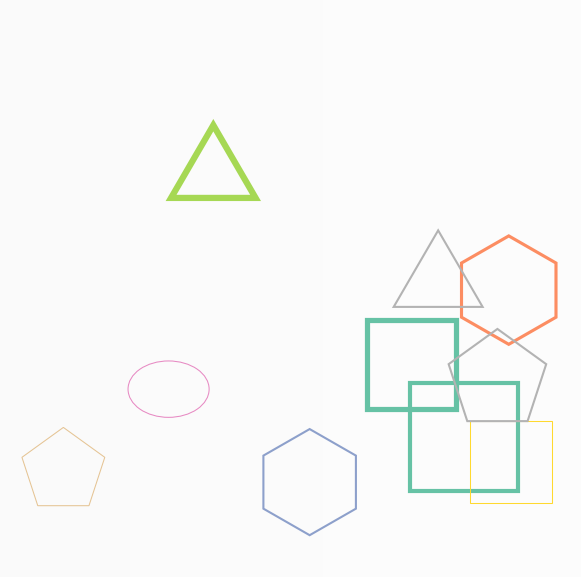[{"shape": "square", "thickness": 2.5, "radius": 0.38, "center": [0.708, 0.368]}, {"shape": "square", "thickness": 2, "radius": 0.47, "center": [0.798, 0.242]}, {"shape": "hexagon", "thickness": 1.5, "radius": 0.47, "center": [0.875, 0.497]}, {"shape": "hexagon", "thickness": 1, "radius": 0.46, "center": [0.533, 0.164]}, {"shape": "oval", "thickness": 0.5, "radius": 0.35, "center": [0.29, 0.325]}, {"shape": "triangle", "thickness": 3, "radius": 0.42, "center": [0.367, 0.698]}, {"shape": "square", "thickness": 0.5, "radius": 0.35, "center": [0.879, 0.199]}, {"shape": "pentagon", "thickness": 0.5, "radius": 0.37, "center": [0.109, 0.184]}, {"shape": "pentagon", "thickness": 1, "radius": 0.44, "center": [0.856, 0.341]}, {"shape": "triangle", "thickness": 1, "radius": 0.44, "center": [0.754, 0.512]}]